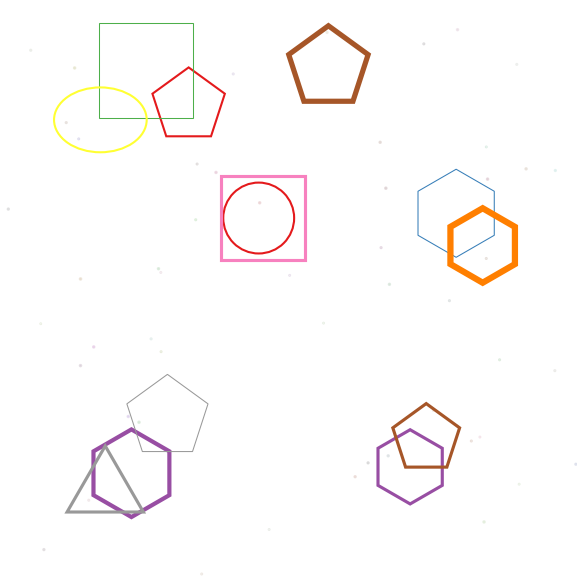[{"shape": "circle", "thickness": 1, "radius": 0.31, "center": [0.448, 0.622]}, {"shape": "pentagon", "thickness": 1, "radius": 0.33, "center": [0.327, 0.816]}, {"shape": "hexagon", "thickness": 0.5, "radius": 0.38, "center": [0.79, 0.63]}, {"shape": "square", "thickness": 0.5, "radius": 0.41, "center": [0.253, 0.877]}, {"shape": "hexagon", "thickness": 1.5, "radius": 0.32, "center": [0.71, 0.191]}, {"shape": "hexagon", "thickness": 2, "radius": 0.38, "center": [0.228, 0.18]}, {"shape": "hexagon", "thickness": 3, "radius": 0.32, "center": [0.836, 0.574]}, {"shape": "oval", "thickness": 1, "radius": 0.4, "center": [0.174, 0.792]}, {"shape": "pentagon", "thickness": 2.5, "radius": 0.36, "center": [0.569, 0.882]}, {"shape": "pentagon", "thickness": 1.5, "radius": 0.3, "center": [0.738, 0.239]}, {"shape": "square", "thickness": 1.5, "radius": 0.37, "center": [0.456, 0.621]}, {"shape": "pentagon", "thickness": 0.5, "radius": 0.37, "center": [0.29, 0.277]}, {"shape": "triangle", "thickness": 1.5, "radius": 0.38, "center": [0.182, 0.151]}]